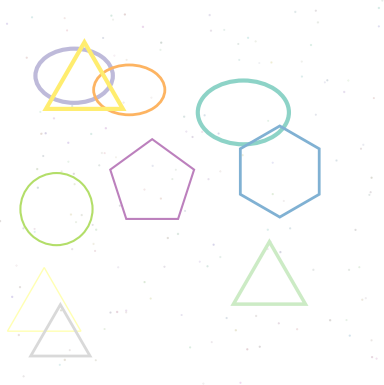[{"shape": "oval", "thickness": 3, "radius": 0.59, "center": [0.632, 0.708]}, {"shape": "triangle", "thickness": 1, "radius": 0.55, "center": [0.115, 0.195]}, {"shape": "oval", "thickness": 3, "radius": 0.5, "center": [0.193, 0.803]}, {"shape": "hexagon", "thickness": 2, "radius": 0.59, "center": [0.727, 0.554]}, {"shape": "oval", "thickness": 2, "radius": 0.46, "center": [0.336, 0.767]}, {"shape": "circle", "thickness": 1.5, "radius": 0.47, "center": [0.147, 0.457]}, {"shape": "triangle", "thickness": 2, "radius": 0.44, "center": [0.157, 0.12]}, {"shape": "pentagon", "thickness": 1.5, "radius": 0.57, "center": [0.395, 0.524]}, {"shape": "triangle", "thickness": 2.5, "radius": 0.54, "center": [0.7, 0.264]}, {"shape": "triangle", "thickness": 3, "radius": 0.58, "center": [0.219, 0.775]}]